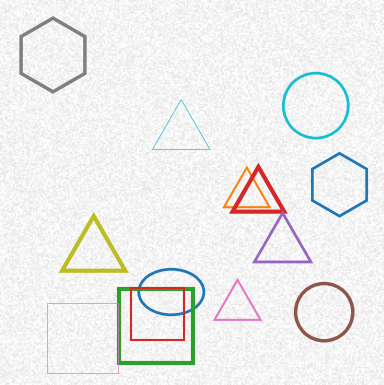[{"shape": "hexagon", "thickness": 2, "radius": 0.41, "center": [0.882, 0.52]}, {"shape": "oval", "thickness": 2, "radius": 0.42, "center": [0.445, 0.241]}, {"shape": "triangle", "thickness": 1.5, "radius": 0.34, "center": [0.641, 0.496]}, {"shape": "square", "thickness": 3, "radius": 0.48, "center": [0.404, 0.154]}, {"shape": "triangle", "thickness": 3, "radius": 0.39, "center": [0.671, 0.489]}, {"shape": "square", "thickness": 1.5, "radius": 0.34, "center": [0.408, 0.184]}, {"shape": "triangle", "thickness": 2, "radius": 0.42, "center": [0.734, 0.362]}, {"shape": "circle", "thickness": 2.5, "radius": 0.37, "center": [0.842, 0.189]}, {"shape": "square", "thickness": 0.5, "radius": 0.46, "center": [0.214, 0.123]}, {"shape": "triangle", "thickness": 1.5, "radius": 0.35, "center": [0.617, 0.204]}, {"shape": "hexagon", "thickness": 2.5, "radius": 0.48, "center": [0.138, 0.857]}, {"shape": "triangle", "thickness": 3, "radius": 0.47, "center": [0.243, 0.344]}, {"shape": "circle", "thickness": 2, "radius": 0.42, "center": [0.82, 0.726]}, {"shape": "triangle", "thickness": 0.5, "radius": 0.43, "center": [0.471, 0.655]}]